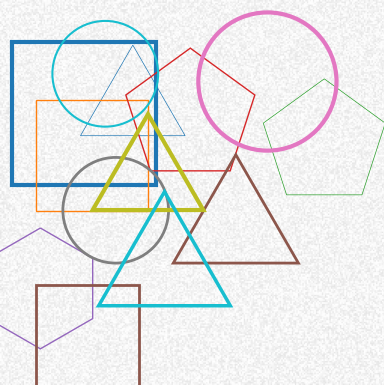[{"shape": "triangle", "thickness": 0.5, "radius": 0.78, "center": [0.345, 0.726]}, {"shape": "square", "thickness": 3, "radius": 0.93, "center": [0.218, 0.706]}, {"shape": "square", "thickness": 1, "radius": 0.72, "center": [0.239, 0.597]}, {"shape": "pentagon", "thickness": 0.5, "radius": 0.83, "center": [0.842, 0.629]}, {"shape": "pentagon", "thickness": 1, "radius": 0.88, "center": [0.494, 0.699]}, {"shape": "hexagon", "thickness": 1, "radius": 0.78, "center": [0.105, 0.251]}, {"shape": "triangle", "thickness": 2, "radius": 0.94, "center": [0.613, 0.41]}, {"shape": "square", "thickness": 2, "radius": 0.67, "center": [0.227, 0.127]}, {"shape": "circle", "thickness": 3, "radius": 0.9, "center": [0.695, 0.788]}, {"shape": "circle", "thickness": 2, "radius": 0.69, "center": [0.301, 0.454]}, {"shape": "triangle", "thickness": 3, "radius": 0.83, "center": [0.384, 0.537]}, {"shape": "circle", "thickness": 1.5, "radius": 0.69, "center": [0.273, 0.808]}, {"shape": "triangle", "thickness": 2.5, "radius": 0.99, "center": [0.427, 0.305]}]